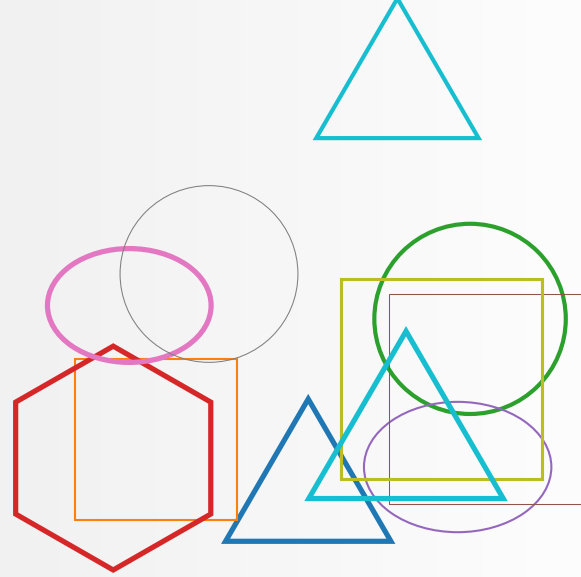[{"shape": "triangle", "thickness": 2.5, "radius": 0.82, "center": [0.53, 0.144]}, {"shape": "square", "thickness": 1, "radius": 0.7, "center": [0.268, 0.238]}, {"shape": "circle", "thickness": 2, "radius": 0.82, "center": [0.809, 0.447]}, {"shape": "hexagon", "thickness": 2.5, "radius": 0.97, "center": [0.195, 0.206]}, {"shape": "oval", "thickness": 1, "radius": 0.81, "center": [0.787, 0.19]}, {"shape": "square", "thickness": 0.5, "radius": 0.91, "center": [0.851, 0.308]}, {"shape": "oval", "thickness": 2.5, "radius": 0.7, "center": [0.222, 0.47]}, {"shape": "circle", "thickness": 0.5, "radius": 0.77, "center": [0.36, 0.525]}, {"shape": "square", "thickness": 1.5, "radius": 0.86, "center": [0.76, 0.343]}, {"shape": "triangle", "thickness": 2.5, "radius": 0.97, "center": [0.699, 0.232]}, {"shape": "triangle", "thickness": 2, "radius": 0.81, "center": [0.684, 0.841]}]